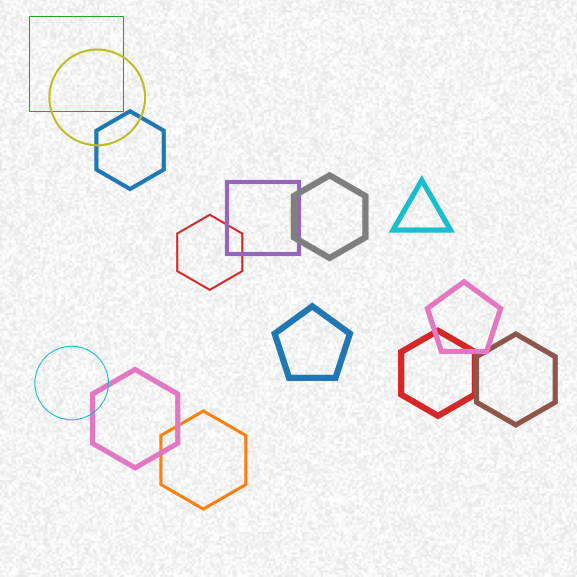[{"shape": "pentagon", "thickness": 3, "radius": 0.34, "center": [0.541, 0.4]}, {"shape": "hexagon", "thickness": 2, "radius": 0.34, "center": [0.225, 0.739]}, {"shape": "hexagon", "thickness": 1.5, "radius": 0.42, "center": [0.352, 0.203]}, {"shape": "square", "thickness": 0.5, "radius": 0.41, "center": [0.132, 0.889]}, {"shape": "hexagon", "thickness": 3, "radius": 0.37, "center": [0.758, 0.353]}, {"shape": "hexagon", "thickness": 1, "radius": 0.33, "center": [0.363, 0.562]}, {"shape": "square", "thickness": 2, "radius": 0.31, "center": [0.455, 0.621]}, {"shape": "hexagon", "thickness": 2.5, "radius": 0.39, "center": [0.893, 0.342]}, {"shape": "pentagon", "thickness": 2.5, "radius": 0.33, "center": [0.803, 0.444]}, {"shape": "hexagon", "thickness": 2.5, "radius": 0.43, "center": [0.234, 0.274]}, {"shape": "hexagon", "thickness": 3, "radius": 0.36, "center": [0.571, 0.624]}, {"shape": "circle", "thickness": 1, "radius": 0.41, "center": [0.168, 0.831]}, {"shape": "triangle", "thickness": 2.5, "radius": 0.29, "center": [0.73, 0.63]}, {"shape": "circle", "thickness": 0.5, "radius": 0.32, "center": [0.124, 0.336]}]